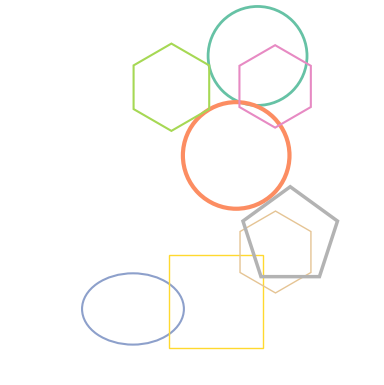[{"shape": "circle", "thickness": 2, "radius": 0.64, "center": [0.669, 0.855]}, {"shape": "circle", "thickness": 3, "radius": 0.69, "center": [0.613, 0.596]}, {"shape": "oval", "thickness": 1.5, "radius": 0.66, "center": [0.345, 0.198]}, {"shape": "hexagon", "thickness": 1.5, "radius": 0.54, "center": [0.715, 0.776]}, {"shape": "hexagon", "thickness": 1.5, "radius": 0.57, "center": [0.445, 0.773]}, {"shape": "square", "thickness": 1, "radius": 0.61, "center": [0.56, 0.217]}, {"shape": "hexagon", "thickness": 1, "radius": 0.53, "center": [0.716, 0.345]}, {"shape": "pentagon", "thickness": 2.5, "radius": 0.65, "center": [0.754, 0.386]}]